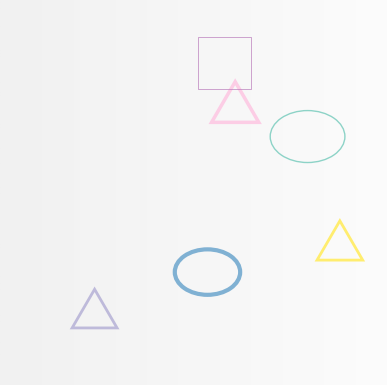[{"shape": "oval", "thickness": 1, "radius": 0.48, "center": [0.794, 0.645]}, {"shape": "triangle", "thickness": 2, "radius": 0.33, "center": [0.244, 0.182]}, {"shape": "oval", "thickness": 3, "radius": 0.42, "center": [0.535, 0.293]}, {"shape": "triangle", "thickness": 2.5, "radius": 0.35, "center": [0.607, 0.717]}, {"shape": "square", "thickness": 0.5, "radius": 0.34, "center": [0.579, 0.836]}, {"shape": "triangle", "thickness": 2, "radius": 0.34, "center": [0.877, 0.358]}]